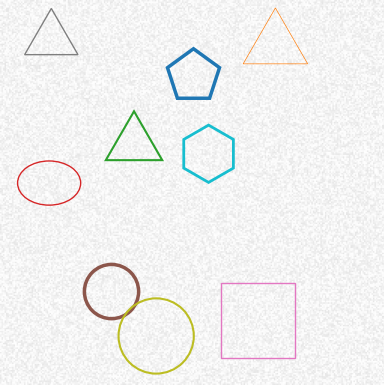[{"shape": "pentagon", "thickness": 2.5, "radius": 0.36, "center": [0.503, 0.802]}, {"shape": "triangle", "thickness": 0.5, "radius": 0.48, "center": [0.715, 0.883]}, {"shape": "triangle", "thickness": 1.5, "radius": 0.42, "center": [0.348, 0.626]}, {"shape": "oval", "thickness": 1, "radius": 0.41, "center": [0.128, 0.525]}, {"shape": "circle", "thickness": 2.5, "radius": 0.35, "center": [0.29, 0.243]}, {"shape": "square", "thickness": 1, "radius": 0.48, "center": [0.671, 0.168]}, {"shape": "triangle", "thickness": 1, "radius": 0.4, "center": [0.133, 0.898]}, {"shape": "circle", "thickness": 1.5, "radius": 0.49, "center": [0.406, 0.127]}, {"shape": "hexagon", "thickness": 2, "radius": 0.37, "center": [0.542, 0.601]}]